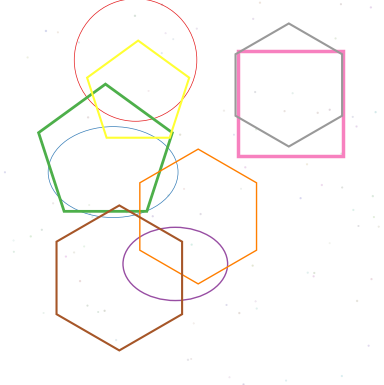[{"shape": "circle", "thickness": 0.5, "radius": 0.8, "center": [0.352, 0.844]}, {"shape": "oval", "thickness": 0.5, "radius": 0.84, "center": [0.294, 0.553]}, {"shape": "pentagon", "thickness": 2, "radius": 0.91, "center": [0.274, 0.599]}, {"shape": "oval", "thickness": 1, "radius": 0.68, "center": [0.455, 0.314]}, {"shape": "hexagon", "thickness": 1, "radius": 0.88, "center": [0.515, 0.438]}, {"shape": "pentagon", "thickness": 1.5, "radius": 0.7, "center": [0.359, 0.755]}, {"shape": "hexagon", "thickness": 1.5, "radius": 0.94, "center": [0.31, 0.278]}, {"shape": "square", "thickness": 2.5, "radius": 0.68, "center": [0.755, 0.732]}, {"shape": "hexagon", "thickness": 1.5, "radius": 0.8, "center": [0.75, 0.779]}]